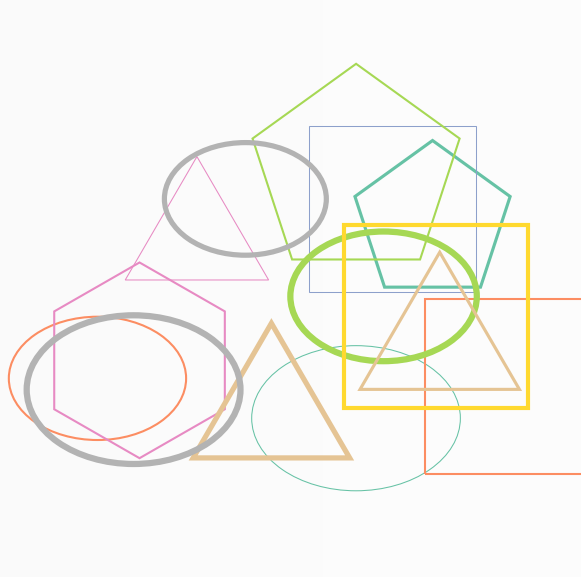[{"shape": "oval", "thickness": 0.5, "radius": 0.9, "center": [0.613, 0.275]}, {"shape": "pentagon", "thickness": 1.5, "radius": 0.7, "center": [0.744, 0.615]}, {"shape": "square", "thickness": 1, "radius": 0.76, "center": [0.883, 0.33]}, {"shape": "oval", "thickness": 1, "radius": 0.76, "center": [0.168, 0.344]}, {"shape": "square", "thickness": 0.5, "radius": 0.72, "center": [0.675, 0.637]}, {"shape": "triangle", "thickness": 0.5, "radius": 0.71, "center": [0.339, 0.586]}, {"shape": "hexagon", "thickness": 1, "radius": 0.85, "center": [0.24, 0.375]}, {"shape": "pentagon", "thickness": 1, "radius": 0.94, "center": [0.613, 0.701]}, {"shape": "oval", "thickness": 3, "radius": 0.8, "center": [0.66, 0.486]}, {"shape": "square", "thickness": 2, "radius": 0.79, "center": [0.751, 0.451]}, {"shape": "triangle", "thickness": 1.5, "radius": 0.79, "center": [0.757, 0.404]}, {"shape": "triangle", "thickness": 2.5, "radius": 0.78, "center": [0.467, 0.284]}, {"shape": "oval", "thickness": 3, "radius": 0.92, "center": [0.23, 0.324]}, {"shape": "oval", "thickness": 2.5, "radius": 0.7, "center": [0.422, 0.655]}]